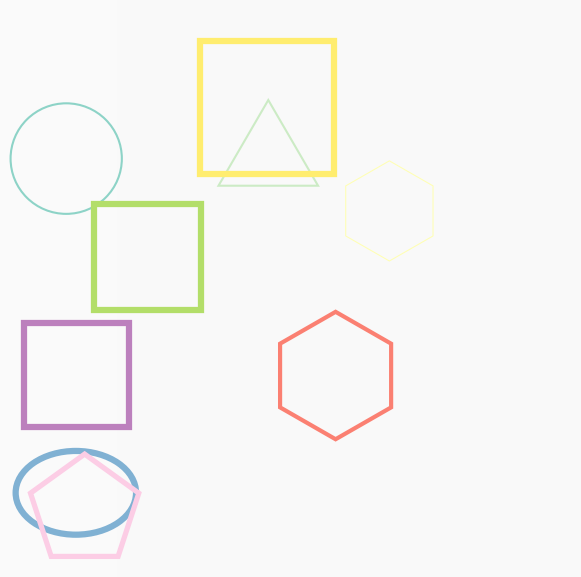[{"shape": "circle", "thickness": 1, "radius": 0.48, "center": [0.114, 0.725]}, {"shape": "hexagon", "thickness": 0.5, "radius": 0.43, "center": [0.67, 0.634]}, {"shape": "hexagon", "thickness": 2, "radius": 0.55, "center": [0.577, 0.349]}, {"shape": "oval", "thickness": 3, "radius": 0.52, "center": [0.13, 0.146]}, {"shape": "square", "thickness": 3, "radius": 0.46, "center": [0.253, 0.554]}, {"shape": "pentagon", "thickness": 2.5, "radius": 0.49, "center": [0.146, 0.115]}, {"shape": "square", "thickness": 3, "radius": 0.45, "center": [0.131, 0.35]}, {"shape": "triangle", "thickness": 1, "radius": 0.49, "center": [0.462, 0.727]}, {"shape": "square", "thickness": 3, "radius": 0.58, "center": [0.459, 0.813]}]